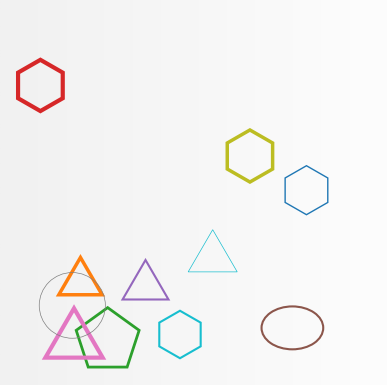[{"shape": "hexagon", "thickness": 1, "radius": 0.32, "center": [0.791, 0.506]}, {"shape": "triangle", "thickness": 2.5, "radius": 0.32, "center": [0.208, 0.267]}, {"shape": "pentagon", "thickness": 2, "radius": 0.43, "center": [0.278, 0.116]}, {"shape": "hexagon", "thickness": 3, "radius": 0.33, "center": [0.104, 0.778]}, {"shape": "triangle", "thickness": 1.5, "radius": 0.34, "center": [0.376, 0.256]}, {"shape": "oval", "thickness": 1.5, "radius": 0.4, "center": [0.755, 0.148]}, {"shape": "triangle", "thickness": 3, "radius": 0.43, "center": [0.191, 0.114]}, {"shape": "circle", "thickness": 0.5, "radius": 0.43, "center": [0.187, 0.207]}, {"shape": "hexagon", "thickness": 2.5, "radius": 0.34, "center": [0.645, 0.595]}, {"shape": "triangle", "thickness": 0.5, "radius": 0.37, "center": [0.549, 0.33]}, {"shape": "hexagon", "thickness": 1.5, "radius": 0.31, "center": [0.464, 0.131]}]